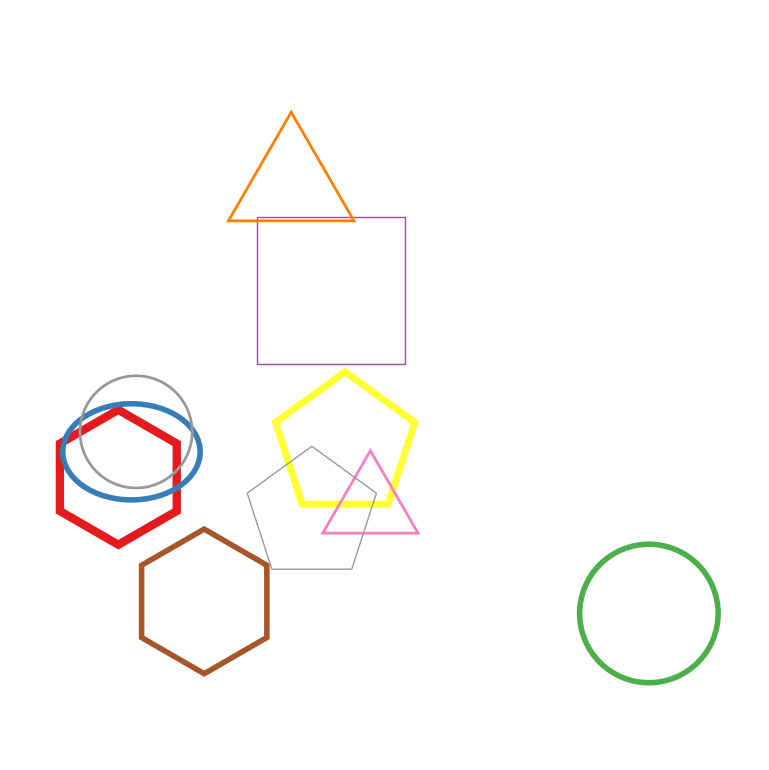[{"shape": "hexagon", "thickness": 3, "radius": 0.44, "center": [0.154, 0.38]}, {"shape": "oval", "thickness": 2, "radius": 0.45, "center": [0.171, 0.413]}, {"shape": "circle", "thickness": 2, "radius": 0.45, "center": [0.843, 0.203]}, {"shape": "square", "thickness": 0.5, "radius": 0.48, "center": [0.43, 0.623]}, {"shape": "triangle", "thickness": 1, "radius": 0.47, "center": [0.378, 0.76]}, {"shape": "pentagon", "thickness": 2.5, "radius": 0.47, "center": [0.448, 0.422]}, {"shape": "hexagon", "thickness": 2, "radius": 0.47, "center": [0.265, 0.219]}, {"shape": "triangle", "thickness": 1, "radius": 0.36, "center": [0.481, 0.343]}, {"shape": "pentagon", "thickness": 0.5, "radius": 0.44, "center": [0.405, 0.332]}, {"shape": "circle", "thickness": 1, "radius": 0.36, "center": [0.177, 0.439]}]